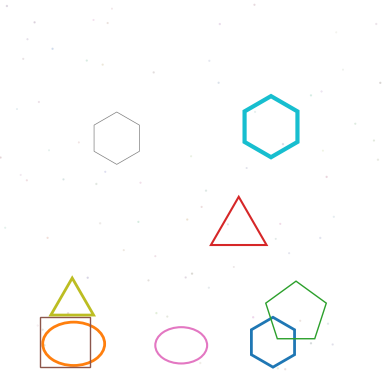[{"shape": "hexagon", "thickness": 2, "radius": 0.32, "center": [0.709, 0.111]}, {"shape": "oval", "thickness": 2, "radius": 0.4, "center": [0.191, 0.107]}, {"shape": "pentagon", "thickness": 1, "radius": 0.41, "center": [0.769, 0.187]}, {"shape": "triangle", "thickness": 1.5, "radius": 0.42, "center": [0.62, 0.405]}, {"shape": "square", "thickness": 1, "radius": 0.33, "center": [0.169, 0.112]}, {"shape": "oval", "thickness": 1.5, "radius": 0.34, "center": [0.471, 0.103]}, {"shape": "hexagon", "thickness": 0.5, "radius": 0.34, "center": [0.303, 0.641]}, {"shape": "triangle", "thickness": 2, "radius": 0.32, "center": [0.188, 0.214]}, {"shape": "hexagon", "thickness": 3, "radius": 0.4, "center": [0.704, 0.671]}]